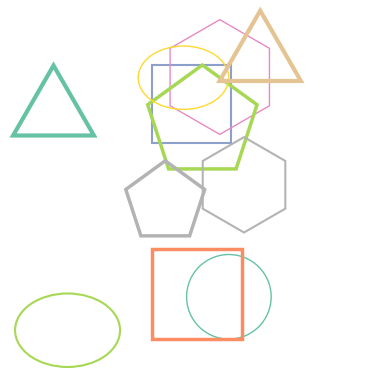[{"shape": "triangle", "thickness": 3, "radius": 0.61, "center": [0.139, 0.709]}, {"shape": "circle", "thickness": 1, "radius": 0.55, "center": [0.594, 0.229]}, {"shape": "square", "thickness": 2.5, "radius": 0.59, "center": [0.512, 0.236]}, {"shape": "square", "thickness": 1.5, "radius": 0.51, "center": [0.497, 0.729]}, {"shape": "hexagon", "thickness": 1, "radius": 0.75, "center": [0.571, 0.8]}, {"shape": "pentagon", "thickness": 2.5, "radius": 0.75, "center": [0.526, 0.682]}, {"shape": "oval", "thickness": 1.5, "radius": 0.68, "center": [0.175, 0.142]}, {"shape": "oval", "thickness": 1, "radius": 0.59, "center": [0.477, 0.798]}, {"shape": "triangle", "thickness": 3, "radius": 0.61, "center": [0.676, 0.851]}, {"shape": "pentagon", "thickness": 2.5, "radius": 0.54, "center": [0.429, 0.475]}, {"shape": "hexagon", "thickness": 1.5, "radius": 0.62, "center": [0.634, 0.52]}]